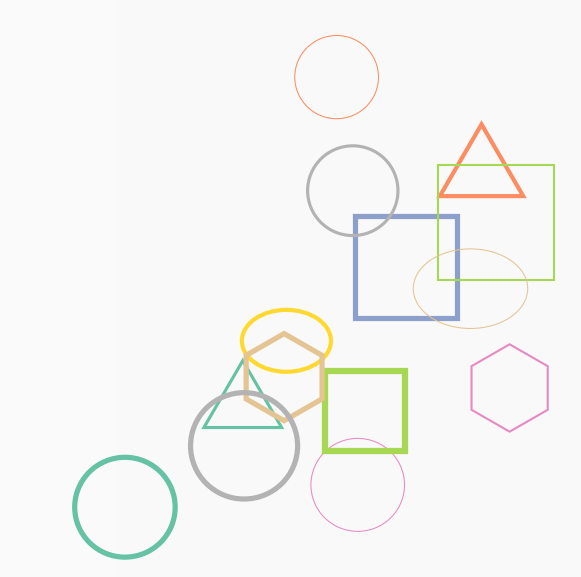[{"shape": "circle", "thickness": 2.5, "radius": 0.43, "center": [0.215, 0.121]}, {"shape": "triangle", "thickness": 1.5, "radius": 0.39, "center": [0.418, 0.297]}, {"shape": "circle", "thickness": 0.5, "radius": 0.36, "center": [0.579, 0.866]}, {"shape": "triangle", "thickness": 2, "radius": 0.41, "center": [0.828, 0.701]}, {"shape": "square", "thickness": 2.5, "radius": 0.44, "center": [0.699, 0.537]}, {"shape": "hexagon", "thickness": 1, "radius": 0.38, "center": [0.877, 0.327]}, {"shape": "circle", "thickness": 0.5, "radius": 0.4, "center": [0.615, 0.16]}, {"shape": "square", "thickness": 1, "radius": 0.5, "center": [0.853, 0.613]}, {"shape": "square", "thickness": 3, "radius": 0.34, "center": [0.629, 0.287]}, {"shape": "oval", "thickness": 2, "radius": 0.38, "center": [0.493, 0.409]}, {"shape": "oval", "thickness": 0.5, "radius": 0.49, "center": [0.809, 0.499]}, {"shape": "hexagon", "thickness": 2.5, "radius": 0.38, "center": [0.489, 0.346]}, {"shape": "circle", "thickness": 2.5, "radius": 0.46, "center": [0.42, 0.227]}, {"shape": "circle", "thickness": 1.5, "radius": 0.39, "center": [0.607, 0.669]}]